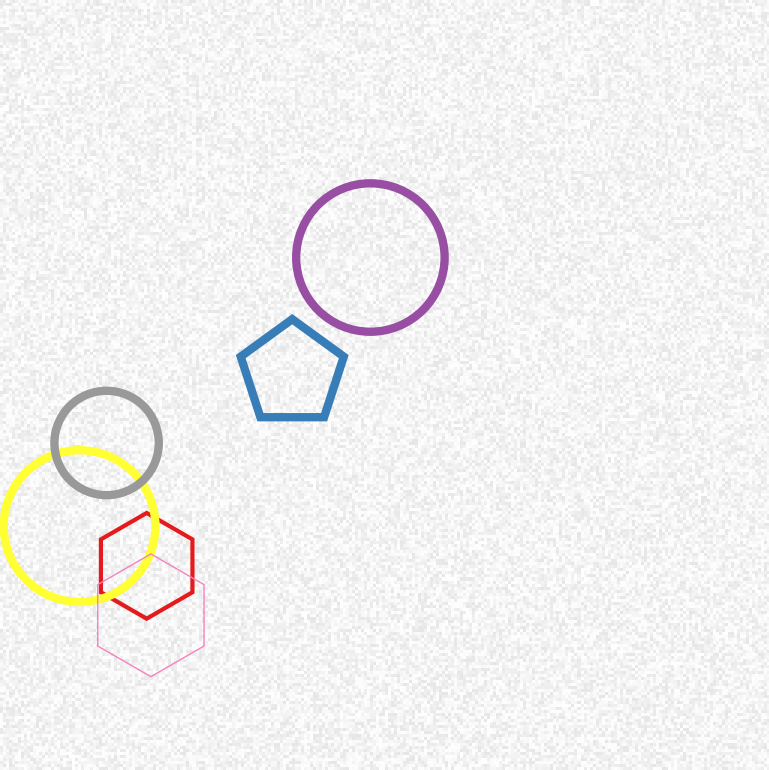[{"shape": "hexagon", "thickness": 1.5, "radius": 0.34, "center": [0.19, 0.265]}, {"shape": "pentagon", "thickness": 3, "radius": 0.35, "center": [0.38, 0.515]}, {"shape": "circle", "thickness": 3, "radius": 0.48, "center": [0.481, 0.666]}, {"shape": "circle", "thickness": 3, "radius": 0.49, "center": [0.103, 0.317]}, {"shape": "hexagon", "thickness": 0.5, "radius": 0.4, "center": [0.196, 0.201]}, {"shape": "circle", "thickness": 3, "radius": 0.34, "center": [0.138, 0.425]}]